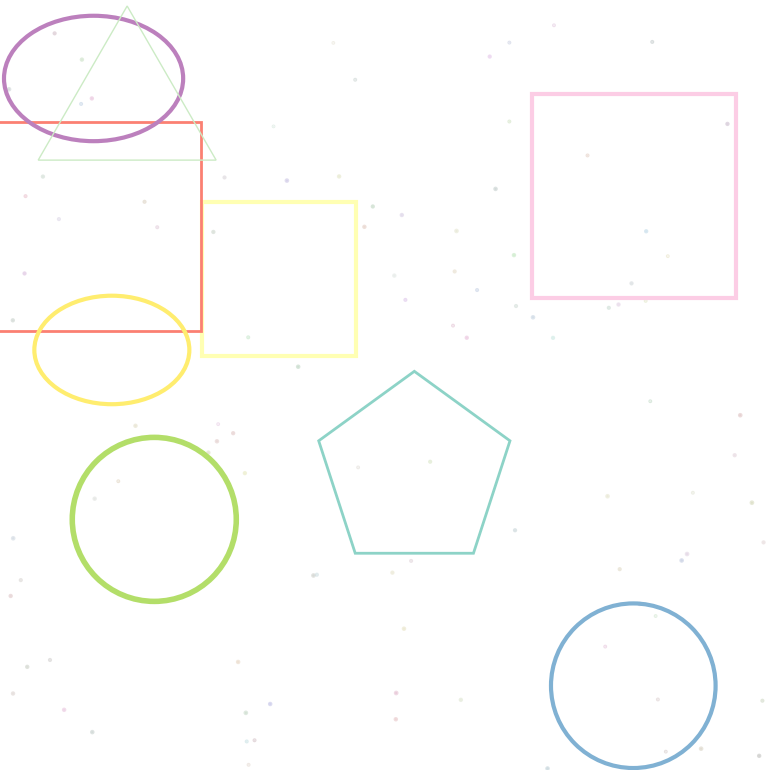[{"shape": "pentagon", "thickness": 1, "radius": 0.65, "center": [0.538, 0.387]}, {"shape": "square", "thickness": 1.5, "radius": 0.5, "center": [0.362, 0.638]}, {"shape": "square", "thickness": 1, "radius": 0.68, "center": [0.125, 0.706]}, {"shape": "circle", "thickness": 1.5, "radius": 0.53, "center": [0.822, 0.109]}, {"shape": "circle", "thickness": 2, "radius": 0.53, "center": [0.2, 0.325]}, {"shape": "square", "thickness": 1.5, "radius": 0.66, "center": [0.824, 0.745]}, {"shape": "oval", "thickness": 1.5, "radius": 0.58, "center": [0.122, 0.898]}, {"shape": "triangle", "thickness": 0.5, "radius": 0.67, "center": [0.165, 0.859]}, {"shape": "oval", "thickness": 1.5, "radius": 0.5, "center": [0.145, 0.546]}]